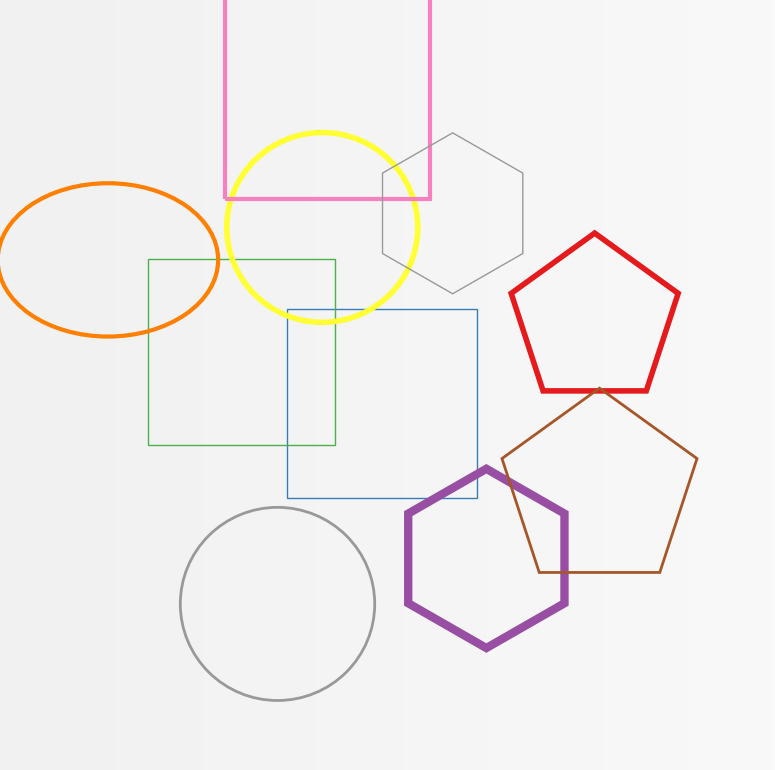[{"shape": "pentagon", "thickness": 2, "radius": 0.57, "center": [0.767, 0.584]}, {"shape": "square", "thickness": 0.5, "radius": 0.61, "center": [0.493, 0.476]}, {"shape": "square", "thickness": 0.5, "radius": 0.6, "center": [0.312, 0.543]}, {"shape": "hexagon", "thickness": 3, "radius": 0.58, "center": [0.628, 0.275]}, {"shape": "oval", "thickness": 1.5, "radius": 0.71, "center": [0.139, 0.662]}, {"shape": "circle", "thickness": 2, "radius": 0.62, "center": [0.416, 0.705]}, {"shape": "pentagon", "thickness": 1, "radius": 0.66, "center": [0.774, 0.364]}, {"shape": "square", "thickness": 1.5, "radius": 0.66, "center": [0.422, 0.874]}, {"shape": "hexagon", "thickness": 0.5, "radius": 0.52, "center": [0.584, 0.723]}, {"shape": "circle", "thickness": 1, "radius": 0.63, "center": [0.358, 0.216]}]